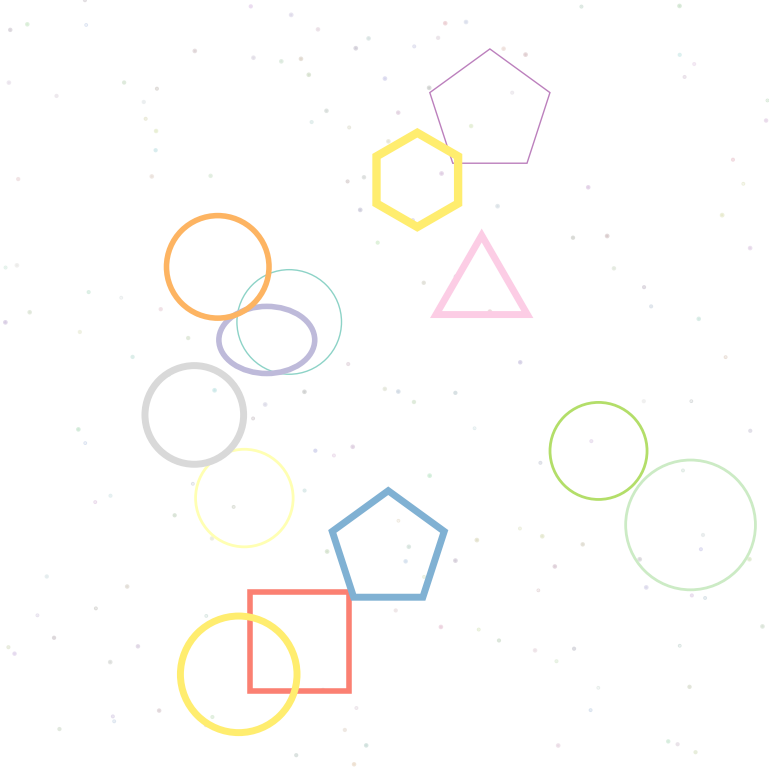[{"shape": "circle", "thickness": 0.5, "radius": 0.34, "center": [0.376, 0.582]}, {"shape": "circle", "thickness": 1, "radius": 0.32, "center": [0.317, 0.353]}, {"shape": "oval", "thickness": 2, "radius": 0.31, "center": [0.346, 0.559]}, {"shape": "square", "thickness": 2, "radius": 0.32, "center": [0.389, 0.167]}, {"shape": "pentagon", "thickness": 2.5, "radius": 0.38, "center": [0.504, 0.286]}, {"shape": "circle", "thickness": 2, "radius": 0.33, "center": [0.283, 0.653]}, {"shape": "circle", "thickness": 1, "radius": 0.32, "center": [0.777, 0.414]}, {"shape": "triangle", "thickness": 2.5, "radius": 0.34, "center": [0.626, 0.626]}, {"shape": "circle", "thickness": 2.5, "radius": 0.32, "center": [0.252, 0.461]}, {"shape": "pentagon", "thickness": 0.5, "radius": 0.41, "center": [0.636, 0.854]}, {"shape": "circle", "thickness": 1, "radius": 0.42, "center": [0.897, 0.318]}, {"shape": "circle", "thickness": 2.5, "radius": 0.38, "center": [0.31, 0.124]}, {"shape": "hexagon", "thickness": 3, "radius": 0.31, "center": [0.542, 0.766]}]